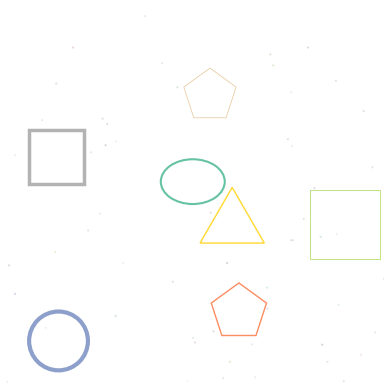[{"shape": "oval", "thickness": 1.5, "radius": 0.42, "center": [0.501, 0.528]}, {"shape": "pentagon", "thickness": 1, "radius": 0.38, "center": [0.621, 0.19]}, {"shape": "circle", "thickness": 3, "radius": 0.38, "center": [0.152, 0.114]}, {"shape": "square", "thickness": 0.5, "radius": 0.45, "center": [0.897, 0.417]}, {"shape": "triangle", "thickness": 1, "radius": 0.48, "center": [0.603, 0.417]}, {"shape": "pentagon", "thickness": 0.5, "radius": 0.36, "center": [0.545, 0.752]}, {"shape": "square", "thickness": 2.5, "radius": 0.35, "center": [0.147, 0.592]}]